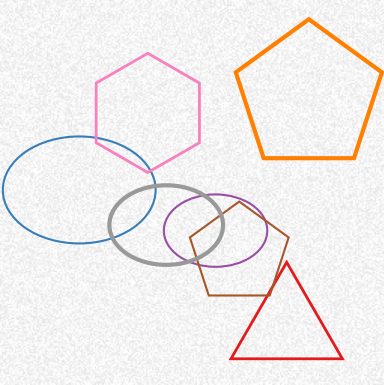[{"shape": "triangle", "thickness": 2, "radius": 0.84, "center": [0.745, 0.152]}, {"shape": "oval", "thickness": 1.5, "radius": 0.99, "center": [0.206, 0.507]}, {"shape": "oval", "thickness": 1.5, "radius": 0.67, "center": [0.56, 0.401]}, {"shape": "pentagon", "thickness": 3, "radius": 1.0, "center": [0.802, 0.75]}, {"shape": "pentagon", "thickness": 1.5, "radius": 0.67, "center": [0.621, 0.342]}, {"shape": "hexagon", "thickness": 2, "radius": 0.77, "center": [0.384, 0.707]}, {"shape": "oval", "thickness": 3, "radius": 0.74, "center": [0.432, 0.415]}]